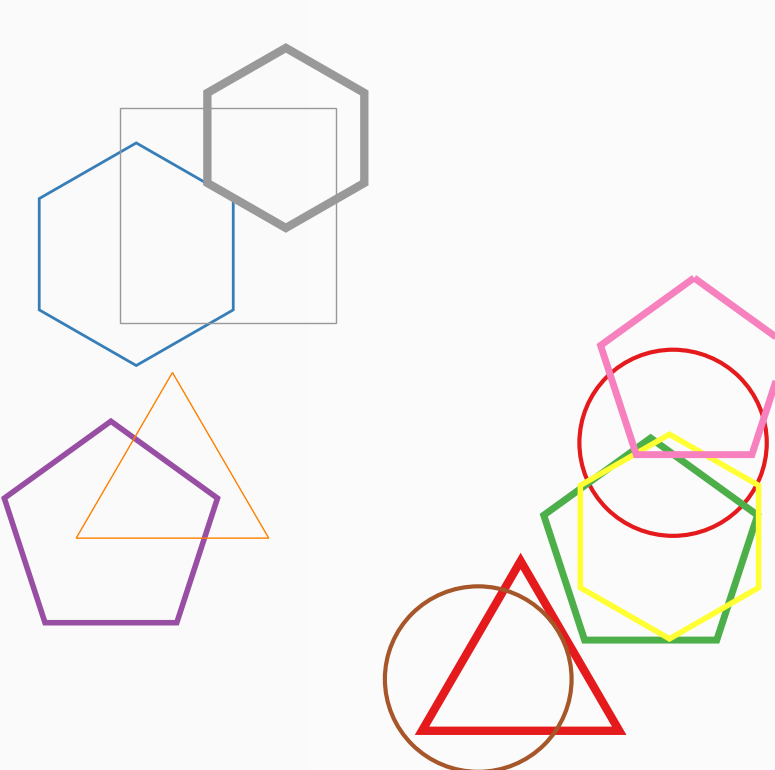[{"shape": "triangle", "thickness": 3, "radius": 0.73, "center": [0.672, 0.124]}, {"shape": "circle", "thickness": 1.5, "radius": 0.6, "center": [0.868, 0.425]}, {"shape": "hexagon", "thickness": 1, "radius": 0.72, "center": [0.176, 0.67]}, {"shape": "pentagon", "thickness": 2.5, "radius": 0.73, "center": [0.84, 0.286]}, {"shape": "pentagon", "thickness": 2, "radius": 0.72, "center": [0.143, 0.308]}, {"shape": "triangle", "thickness": 0.5, "radius": 0.72, "center": [0.223, 0.373]}, {"shape": "hexagon", "thickness": 2, "radius": 0.66, "center": [0.864, 0.303]}, {"shape": "circle", "thickness": 1.5, "radius": 0.6, "center": [0.617, 0.118]}, {"shape": "pentagon", "thickness": 2.5, "radius": 0.63, "center": [0.896, 0.512]}, {"shape": "hexagon", "thickness": 3, "radius": 0.58, "center": [0.369, 0.821]}, {"shape": "square", "thickness": 0.5, "radius": 0.7, "center": [0.295, 0.72]}]